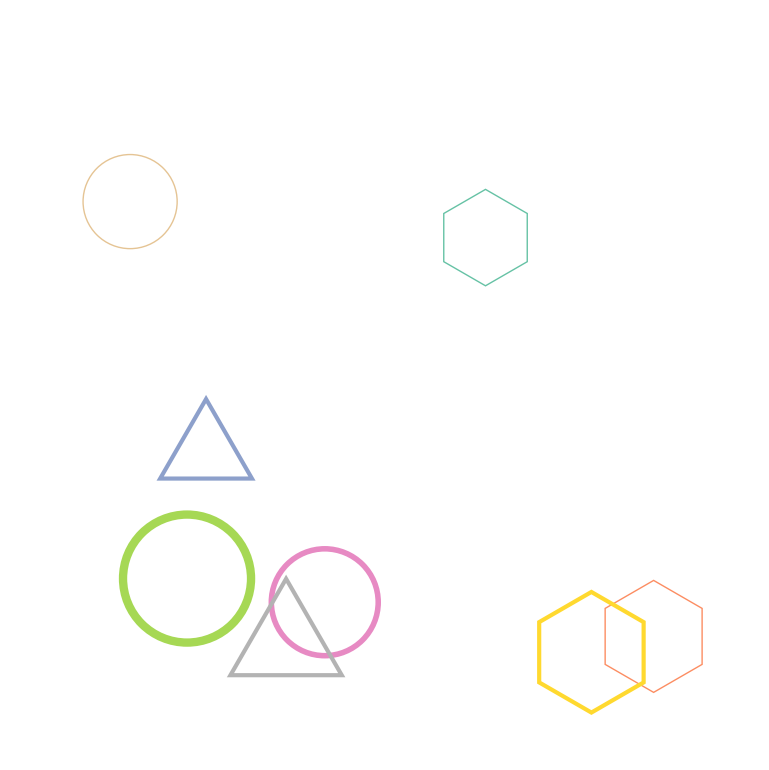[{"shape": "hexagon", "thickness": 0.5, "radius": 0.31, "center": [0.631, 0.691]}, {"shape": "hexagon", "thickness": 0.5, "radius": 0.36, "center": [0.849, 0.174]}, {"shape": "triangle", "thickness": 1.5, "radius": 0.34, "center": [0.268, 0.413]}, {"shape": "circle", "thickness": 2, "radius": 0.35, "center": [0.422, 0.218]}, {"shape": "circle", "thickness": 3, "radius": 0.42, "center": [0.243, 0.249]}, {"shape": "hexagon", "thickness": 1.5, "radius": 0.39, "center": [0.768, 0.153]}, {"shape": "circle", "thickness": 0.5, "radius": 0.31, "center": [0.169, 0.738]}, {"shape": "triangle", "thickness": 1.5, "radius": 0.42, "center": [0.372, 0.165]}]